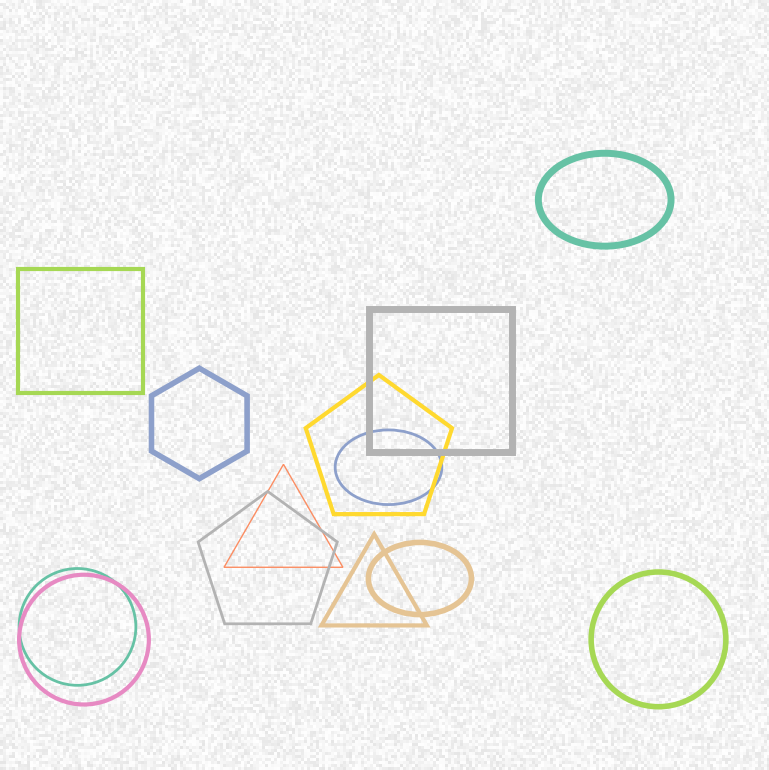[{"shape": "circle", "thickness": 1, "radius": 0.38, "center": [0.101, 0.186]}, {"shape": "oval", "thickness": 2.5, "radius": 0.43, "center": [0.785, 0.741]}, {"shape": "triangle", "thickness": 0.5, "radius": 0.45, "center": [0.368, 0.308]}, {"shape": "oval", "thickness": 1, "radius": 0.35, "center": [0.505, 0.393]}, {"shape": "hexagon", "thickness": 2, "radius": 0.36, "center": [0.259, 0.45]}, {"shape": "circle", "thickness": 1.5, "radius": 0.42, "center": [0.109, 0.169]}, {"shape": "square", "thickness": 1.5, "radius": 0.4, "center": [0.104, 0.57]}, {"shape": "circle", "thickness": 2, "radius": 0.44, "center": [0.855, 0.17]}, {"shape": "pentagon", "thickness": 1.5, "radius": 0.5, "center": [0.492, 0.413]}, {"shape": "oval", "thickness": 2, "radius": 0.33, "center": [0.545, 0.249]}, {"shape": "triangle", "thickness": 1.5, "radius": 0.4, "center": [0.486, 0.227]}, {"shape": "square", "thickness": 2.5, "radius": 0.47, "center": [0.572, 0.506]}, {"shape": "pentagon", "thickness": 1, "radius": 0.48, "center": [0.348, 0.267]}]